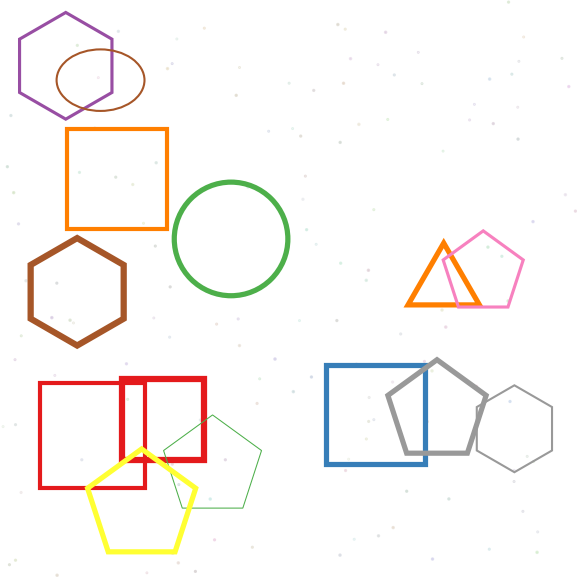[{"shape": "square", "thickness": 2, "radius": 0.46, "center": [0.16, 0.245]}, {"shape": "square", "thickness": 3, "radius": 0.35, "center": [0.282, 0.273]}, {"shape": "square", "thickness": 2.5, "radius": 0.43, "center": [0.65, 0.281]}, {"shape": "circle", "thickness": 2.5, "radius": 0.49, "center": [0.4, 0.585]}, {"shape": "pentagon", "thickness": 0.5, "radius": 0.45, "center": [0.368, 0.191]}, {"shape": "hexagon", "thickness": 1.5, "radius": 0.46, "center": [0.114, 0.885]}, {"shape": "square", "thickness": 2, "radius": 0.43, "center": [0.203, 0.689]}, {"shape": "triangle", "thickness": 2.5, "radius": 0.36, "center": [0.768, 0.507]}, {"shape": "pentagon", "thickness": 2.5, "radius": 0.49, "center": [0.245, 0.123]}, {"shape": "oval", "thickness": 1, "radius": 0.38, "center": [0.174, 0.86]}, {"shape": "hexagon", "thickness": 3, "radius": 0.47, "center": [0.134, 0.494]}, {"shape": "pentagon", "thickness": 1.5, "radius": 0.36, "center": [0.837, 0.526]}, {"shape": "hexagon", "thickness": 1, "radius": 0.38, "center": [0.891, 0.257]}, {"shape": "pentagon", "thickness": 2.5, "radius": 0.45, "center": [0.757, 0.287]}]